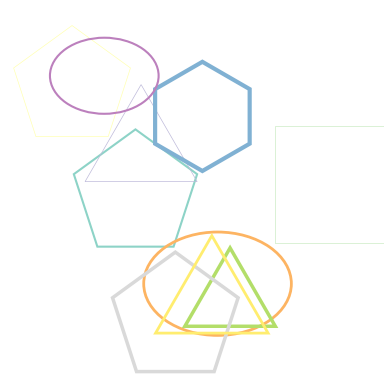[{"shape": "pentagon", "thickness": 1.5, "radius": 0.84, "center": [0.352, 0.496]}, {"shape": "pentagon", "thickness": 0.5, "radius": 0.8, "center": [0.187, 0.774]}, {"shape": "triangle", "thickness": 0.5, "radius": 0.84, "center": [0.366, 0.612]}, {"shape": "hexagon", "thickness": 3, "radius": 0.71, "center": [0.526, 0.698]}, {"shape": "oval", "thickness": 2, "radius": 0.96, "center": [0.565, 0.263]}, {"shape": "triangle", "thickness": 2.5, "radius": 0.68, "center": [0.598, 0.22]}, {"shape": "pentagon", "thickness": 2.5, "radius": 0.86, "center": [0.455, 0.174]}, {"shape": "oval", "thickness": 1.5, "radius": 0.71, "center": [0.271, 0.803]}, {"shape": "square", "thickness": 0.5, "radius": 0.76, "center": [0.867, 0.521]}, {"shape": "triangle", "thickness": 2, "radius": 0.84, "center": [0.55, 0.219]}]